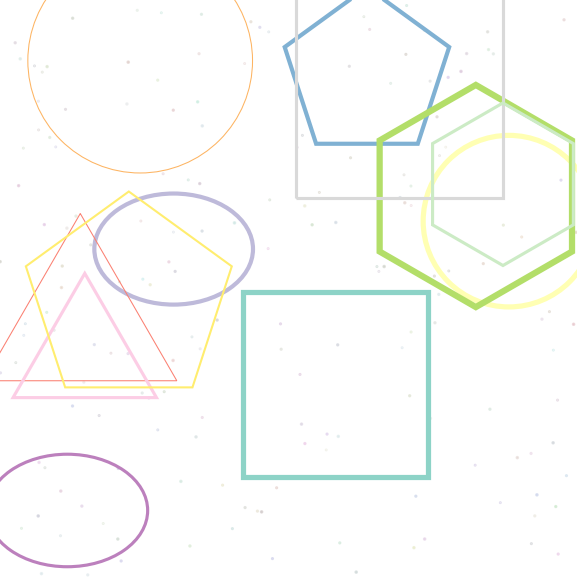[{"shape": "square", "thickness": 2.5, "radius": 0.8, "center": [0.582, 0.333]}, {"shape": "circle", "thickness": 2.5, "radius": 0.74, "center": [0.881, 0.616]}, {"shape": "oval", "thickness": 2, "radius": 0.69, "center": [0.301, 0.568]}, {"shape": "triangle", "thickness": 0.5, "radius": 0.97, "center": [0.139, 0.436]}, {"shape": "pentagon", "thickness": 2, "radius": 0.75, "center": [0.635, 0.871]}, {"shape": "circle", "thickness": 0.5, "radius": 0.97, "center": [0.243, 0.894]}, {"shape": "hexagon", "thickness": 3, "radius": 0.96, "center": [0.824, 0.66]}, {"shape": "triangle", "thickness": 1.5, "radius": 0.72, "center": [0.147, 0.382]}, {"shape": "square", "thickness": 1.5, "radius": 0.89, "center": [0.692, 0.835]}, {"shape": "oval", "thickness": 1.5, "radius": 0.7, "center": [0.117, 0.115]}, {"shape": "hexagon", "thickness": 1.5, "radius": 0.7, "center": [0.871, 0.68]}, {"shape": "pentagon", "thickness": 1, "radius": 0.94, "center": [0.223, 0.48]}]